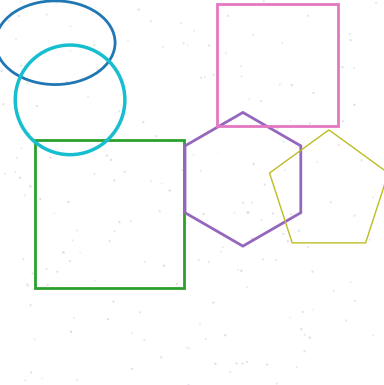[{"shape": "oval", "thickness": 2, "radius": 0.78, "center": [0.144, 0.889]}, {"shape": "square", "thickness": 2, "radius": 0.96, "center": [0.285, 0.444]}, {"shape": "hexagon", "thickness": 2, "radius": 0.87, "center": [0.631, 0.534]}, {"shape": "square", "thickness": 2, "radius": 0.79, "center": [0.72, 0.831]}, {"shape": "pentagon", "thickness": 1, "radius": 0.81, "center": [0.854, 0.5]}, {"shape": "circle", "thickness": 2.5, "radius": 0.71, "center": [0.182, 0.741]}]